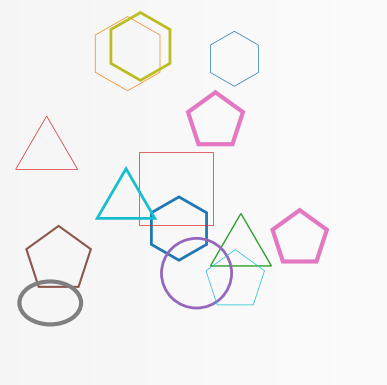[{"shape": "hexagon", "thickness": 0.5, "radius": 0.36, "center": [0.605, 0.847]}, {"shape": "hexagon", "thickness": 2, "radius": 0.41, "center": [0.462, 0.406]}, {"shape": "hexagon", "thickness": 0.5, "radius": 0.48, "center": [0.329, 0.861]}, {"shape": "triangle", "thickness": 1, "radius": 0.45, "center": [0.622, 0.355]}, {"shape": "square", "thickness": 0.5, "radius": 0.47, "center": [0.454, 0.511]}, {"shape": "triangle", "thickness": 0.5, "radius": 0.46, "center": [0.12, 0.606]}, {"shape": "circle", "thickness": 2, "radius": 0.45, "center": [0.507, 0.29]}, {"shape": "pentagon", "thickness": 1.5, "radius": 0.44, "center": [0.151, 0.326]}, {"shape": "pentagon", "thickness": 3, "radius": 0.37, "center": [0.556, 0.686]}, {"shape": "pentagon", "thickness": 3, "radius": 0.37, "center": [0.773, 0.38]}, {"shape": "oval", "thickness": 3, "radius": 0.4, "center": [0.13, 0.213]}, {"shape": "hexagon", "thickness": 2, "radius": 0.44, "center": [0.362, 0.879]}, {"shape": "pentagon", "thickness": 0.5, "radius": 0.4, "center": [0.607, 0.272]}, {"shape": "triangle", "thickness": 2, "radius": 0.43, "center": [0.325, 0.476]}]